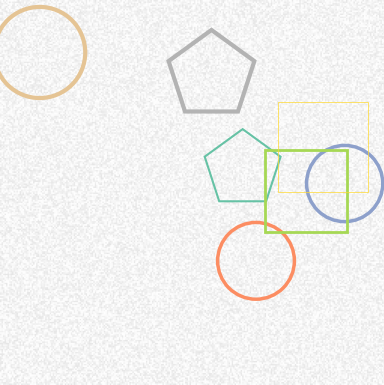[{"shape": "pentagon", "thickness": 1.5, "radius": 0.52, "center": [0.63, 0.561]}, {"shape": "circle", "thickness": 2.5, "radius": 0.5, "center": [0.665, 0.323]}, {"shape": "circle", "thickness": 2.5, "radius": 0.49, "center": [0.895, 0.523]}, {"shape": "square", "thickness": 2, "radius": 0.53, "center": [0.794, 0.503]}, {"shape": "square", "thickness": 0.5, "radius": 0.58, "center": [0.84, 0.619]}, {"shape": "circle", "thickness": 3, "radius": 0.59, "center": [0.103, 0.864]}, {"shape": "pentagon", "thickness": 3, "radius": 0.59, "center": [0.549, 0.805]}]